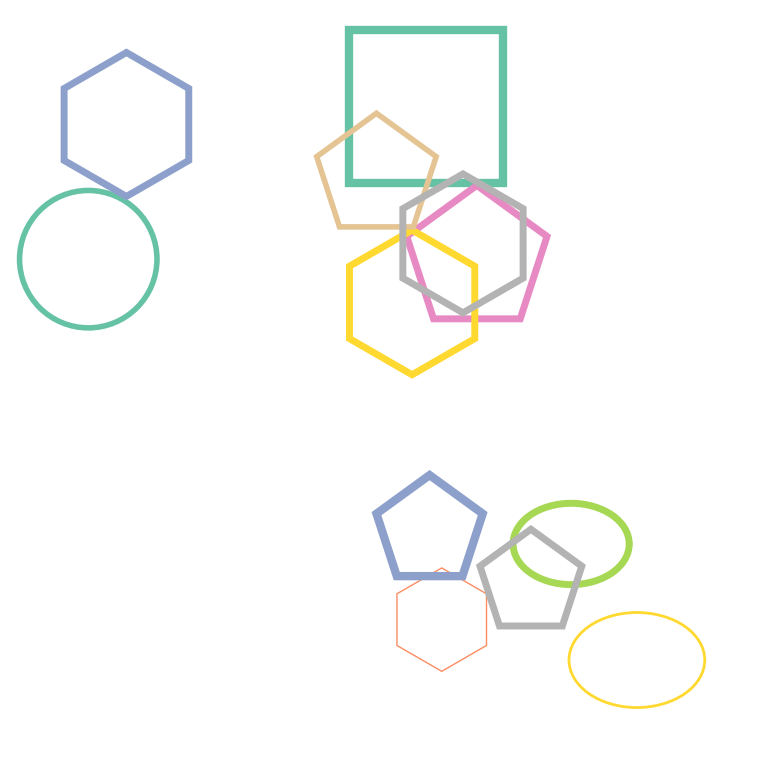[{"shape": "circle", "thickness": 2, "radius": 0.45, "center": [0.115, 0.663]}, {"shape": "square", "thickness": 3, "radius": 0.5, "center": [0.553, 0.861]}, {"shape": "hexagon", "thickness": 0.5, "radius": 0.34, "center": [0.574, 0.195]}, {"shape": "hexagon", "thickness": 2.5, "radius": 0.47, "center": [0.164, 0.838]}, {"shape": "pentagon", "thickness": 3, "radius": 0.36, "center": [0.558, 0.31]}, {"shape": "pentagon", "thickness": 2.5, "radius": 0.48, "center": [0.619, 0.663]}, {"shape": "oval", "thickness": 2.5, "radius": 0.38, "center": [0.742, 0.294]}, {"shape": "hexagon", "thickness": 2.5, "radius": 0.47, "center": [0.535, 0.607]}, {"shape": "oval", "thickness": 1, "radius": 0.44, "center": [0.827, 0.143]}, {"shape": "pentagon", "thickness": 2, "radius": 0.41, "center": [0.489, 0.771]}, {"shape": "pentagon", "thickness": 2.5, "radius": 0.35, "center": [0.689, 0.243]}, {"shape": "hexagon", "thickness": 2.5, "radius": 0.45, "center": [0.601, 0.684]}]